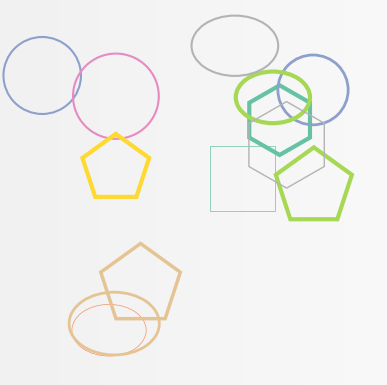[{"shape": "square", "thickness": 0.5, "radius": 0.42, "center": [0.626, 0.536]}, {"shape": "hexagon", "thickness": 3, "radius": 0.45, "center": [0.722, 0.688]}, {"shape": "oval", "thickness": 0.5, "radius": 0.48, "center": [0.281, 0.142]}, {"shape": "circle", "thickness": 2, "radius": 0.45, "center": [0.808, 0.766]}, {"shape": "circle", "thickness": 1.5, "radius": 0.5, "center": [0.109, 0.804]}, {"shape": "circle", "thickness": 1.5, "radius": 0.55, "center": [0.299, 0.75]}, {"shape": "oval", "thickness": 3, "radius": 0.48, "center": [0.704, 0.747]}, {"shape": "pentagon", "thickness": 3, "radius": 0.52, "center": [0.81, 0.514]}, {"shape": "pentagon", "thickness": 3, "radius": 0.45, "center": [0.299, 0.562]}, {"shape": "pentagon", "thickness": 2.5, "radius": 0.54, "center": [0.363, 0.26]}, {"shape": "oval", "thickness": 2, "radius": 0.58, "center": [0.295, 0.16]}, {"shape": "oval", "thickness": 1.5, "radius": 0.56, "center": [0.606, 0.881]}, {"shape": "hexagon", "thickness": 1, "radius": 0.56, "center": [0.74, 0.624]}]